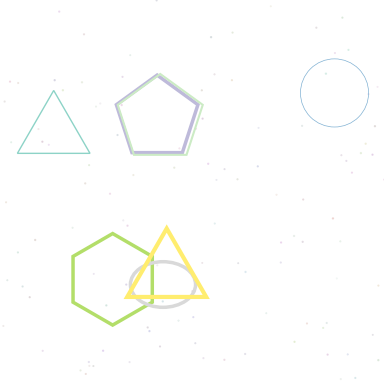[{"shape": "triangle", "thickness": 1, "radius": 0.54, "center": [0.139, 0.656]}, {"shape": "pentagon", "thickness": 2.5, "radius": 0.56, "center": [0.408, 0.694]}, {"shape": "circle", "thickness": 0.5, "radius": 0.44, "center": [0.869, 0.759]}, {"shape": "hexagon", "thickness": 2.5, "radius": 0.59, "center": [0.293, 0.275]}, {"shape": "oval", "thickness": 2.5, "radius": 0.42, "center": [0.423, 0.261]}, {"shape": "pentagon", "thickness": 1.5, "radius": 0.58, "center": [0.416, 0.692]}, {"shape": "triangle", "thickness": 3, "radius": 0.59, "center": [0.433, 0.288]}]